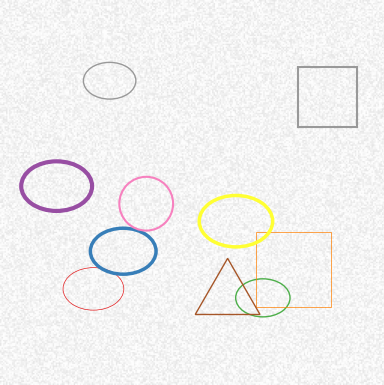[{"shape": "oval", "thickness": 0.5, "radius": 0.39, "center": [0.243, 0.25]}, {"shape": "oval", "thickness": 2.5, "radius": 0.43, "center": [0.32, 0.348]}, {"shape": "oval", "thickness": 1, "radius": 0.35, "center": [0.683, 0.226]}, {"shape": "oval", "thickness": 3, "radius": 0.46, "center": [0.147, 0.517]}, {"shape": "square", "thickness": 0.5, "radius": 0.48, "center": [0.762, 0.3]}, {"shape": "oval", "thickness": 2.5, "radius": 0.48, "center": [0.613, 0.426]}, {"shape": "triangle", "thickness": 1, "radius": 0.49, "center": [0.591, 0.232]}, {"shape": "circle", "thickness": 1.5, "radius": 0.35, "center": [0.38, 0.471]}, {"shape": "square", "thickness": 1.5, "radius": 0.39, "center": [0.851, 0.749]}, {"shape": "oval", "thickness": 1, "radius": 0.34, "center": [0.285, 0.79]}]